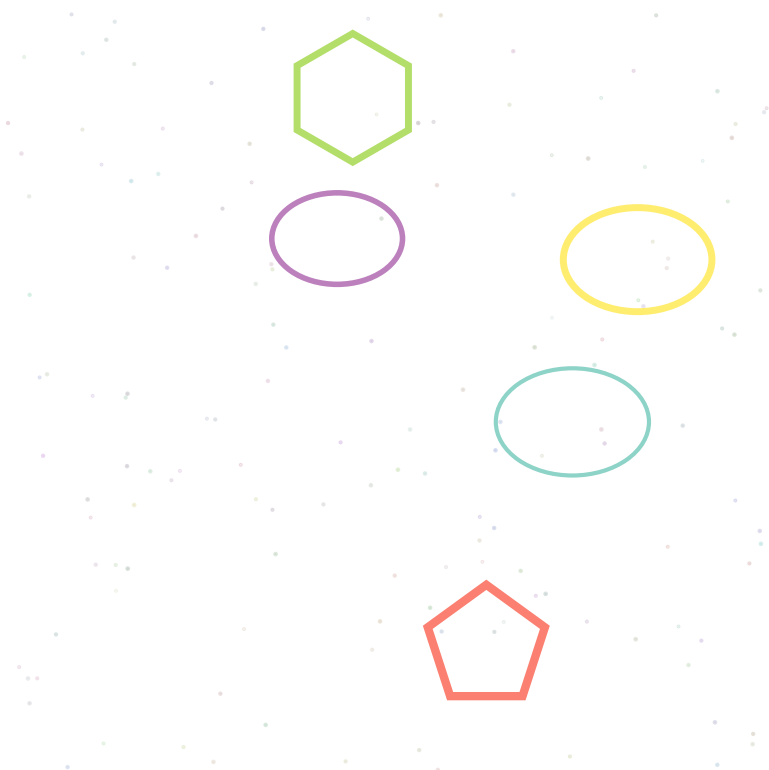[{"shape": "oval", "thickness": 1.5, "radius": 0.5, "center": [0.743, 0.452]}, {"shape": "pentagon", "thickness": 3, "radius": 0.4, "center": [0.632, 0.161]}, {"shape": "hexagon", "thickness": 2.5, "radius": 0.42, "center": [0.458, 0.873]}, {"shape": "oval", "thickness": 2, "radius": 0.42, "center": [0.438, 0.69]}, {"shape": "oval", "thickness": 2.5, "radius": 0.48, "center": [0.828, 0.663]}]